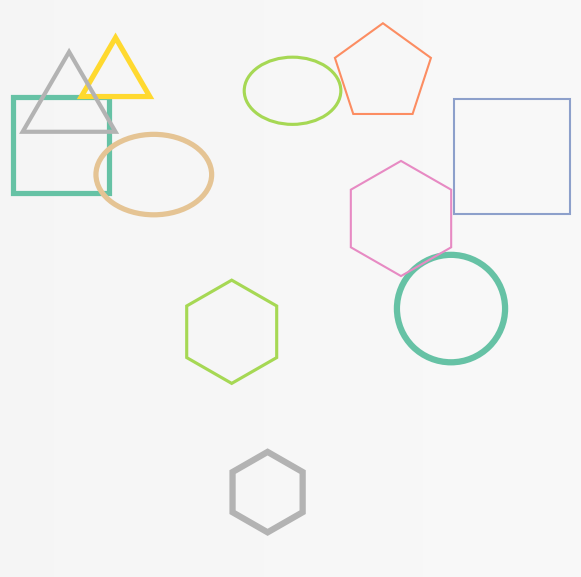[{"shape": "square", "thickness": 2.5, "radius": 0.42, "center": [0.105, 0.748]}, {"shape": "circle", "thickness": 3, "radius": 0.47, "center": [0.776, 0.465]}, {"shape": "pentagon", "thickness": 1, "radius": 0.43, "center": [0.659, 0.872]}, {"shape": "square", "thickness": 1, "radius": 0.5, "center": [0.88, 0.729]}, {"shape": "hexagon", "thickness": 1, "radius": 0.5, "center": [0.69, 0.621]}, {"shape": "hexagon", "thickness": 1.5, "radius": 0.45, "center": [0.399, 0.425]}, {"shape": "oval", "thickness": 1.5, "radius": 0.42, "center": [0.503, 0.842]}, {"shape": "triangle", "thickness": 2.5, "radius": 0.34, "center": [0.199, 0.866]}, {"shape": "oval", "thickness": 2.5, "radius": 0.5, "center": [0.265, 0.697]}, {"shape": "hexagon", "thickness": 3, "radius": 0.35, "center": [0.46, 0.147]}, {"shape": "triangle", "thickness": 2, "radius": 0.46, "center": [0.119, 0.817]}]